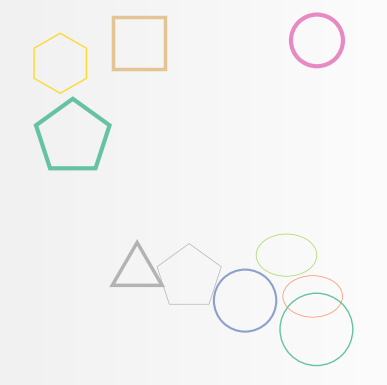[{"shape": "circle", "thickness": 1, "radius": 0.47, "center": [0.817, 0.144]}, {"shape": "pentagon", "thickness": 3, "radius": 0.5, "center": [0.188, 0.644]}, {"shape": "oval", "thickness": 0.5, "radius": 0.38, "center": [0.807, 0.23]}, {"shape": "circle", "thickness": 1.5, "radius": 0.4, "center": [0.633, 0.219]}, {"shape": "circle", "thickness": 3, "radius": 0.34, "center": [0.818, 0.895]}, {"shape": "oval", "thickness": 0.5, "radius": 0.39, "center": [0.739, 0.337]}, {"shape": "hexagon", "thickness": 1, "radius": 0.39, "center": [0.156, 0.836]}, {"shape": "square", "thickness": 2.5, "radius": 0.34, "center": [0.359, 0.888]}, {"shape": "triangle", "thickness": 2.5, "radius": 0.37, "center": [0.354, 0.296]}, {"shape": "pentagon", "thickness": 0.5, "radius": 0.44, "center": [0.488, 0.28]}]